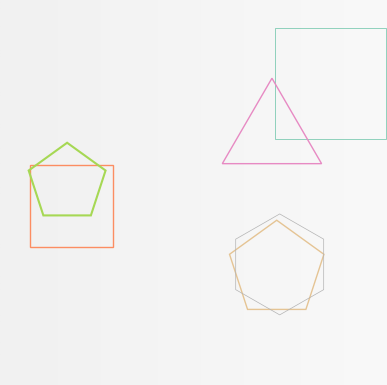[{"shape": "square", "thickness": 0.5, "radius": 0.72, "center": [0.852, 0.783]}, {"shape": "square", "thickness": 1, "radius": 0.53, "center": [0.184, 0.465]}, {"shape": "triangle", "thickness": 1, "radius": 0.74, "center": [0.702, 0.649]}, {"shape": "pentagon", "thickness": 1.5, "radius": 0.52, "center": [0.173, 0.525]}, {"shape": "pentagon", "thickness": 1, "radius": 0.64, "center": [0.714, 0.3]}, {"shape": "hexagon", "thickness": 0.5, "radius": 0.66, "center": [0.722, 0.313]}]